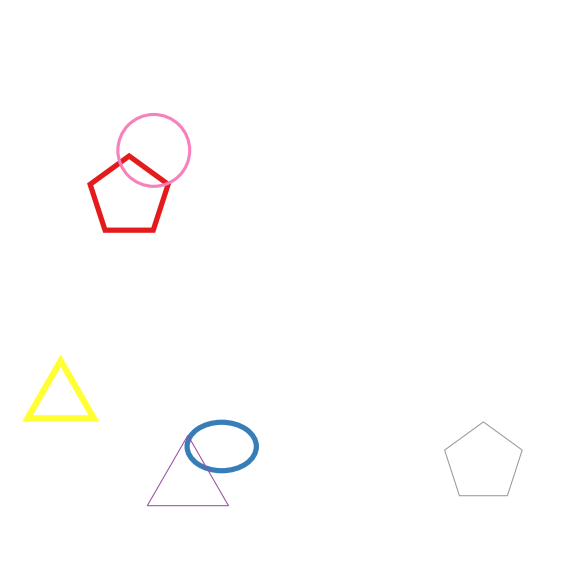[{"shape": "pentagon", "thickness": 2.5, "radius": 0.36, "center": [0.224, 0.658]}, {"shape": "oval", "thickness": 2.5, "radius": 0.3, "center": [0.384, 0.226]}, {"shape": "triangle", "thickness": 0.5, "radius": 0.41, "center": [0.325, 0.164]}, {"shape": "triangle", "thickness": 3, "radius": 0.33, "center": [0.105, 0.308]}, {"shape": "circle", "thickness": 1.5, "radius": 0.31, "center": [0.266, 0.739]}, {"shape": "pentagon", "thickness": 0.5, "radius": 0.35, "center": [0.837, 0.198]}]